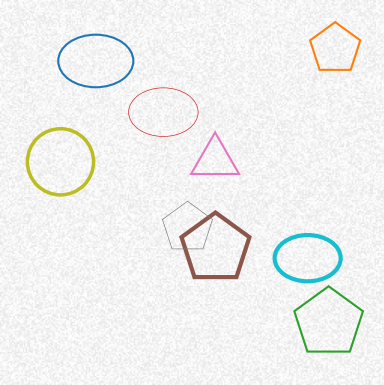[{"shape": "oval", "thickness": 1.5, "radius": 0.49, "center": [0.249, 0.842]}, {"shape": "pentagon", "thickness": 1.5, "radius": 0.34, "center": [0.871, 0.874]}, {"shape": "pentagon", "thickness": 1.5, "radius": 0.47, "center": [0.854, 0.163]}, {"shape": "oval", "thickness": 0.5, "radius": 0.45, "center": [0.424, 0.709]}, {"shape": "pentagon", "thickness": 3, "radius": 0.46, "center": [0.56, 0.355]}, {"shape": "triangle", "thickness": 1.5, "radius": 0.36, "center": [0.559, 0.584]}, {"shape": "pentagon", "thickness": 0.5, "radius": 0.34, "center": [0.487, 0.409]}, {"shape": "circle", "thickness": 2.5, "radius": 0.43, "center": [0.157, 0.58]}, {"shape": "oval", "thickness": 3, "radius": 0.43, "center": [0.799, 0.329]}]